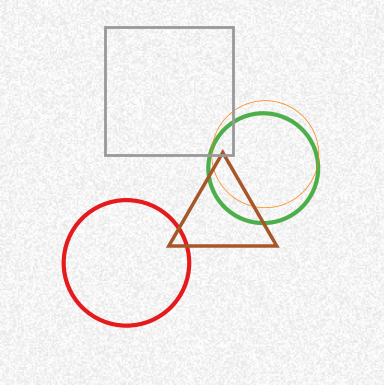[{"shape": "circle", "thickness": 3, "radius": 0.82, "center": [0.328, 0.317]}, {"shape": "circle", "thickness": 3, "radius": 0.71, "center": [0.684, 0.563]}, {"shape": "circle", "thickness": 0.5, "radius": 0.7, "center": [0.689, 0.6]}, {"shape": "triangle", "thickness": 2.5, "radius": 0.81, "center": [0.579, 0.442]}, {"shape": "square", "thickness": 2, "radius": 0.83, "center": [0.439, 0.763]}]